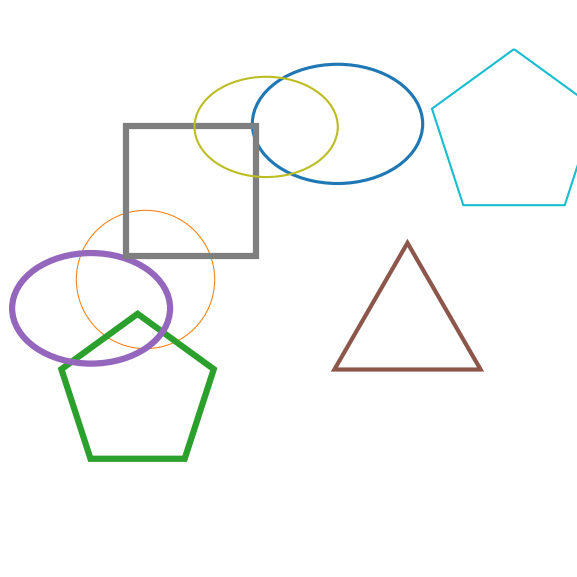[{"shape": "oval", "thickness": 1.5, "radius": 0.74, "center": [0.584, 0.785]}, {"shape": "circle", "thickness": 0.5, "radius": 0.6, "center": [0.252, 0.515]}, {"shape": "pentagon", "thickness": 3, "radius": 0.69, "center": [0.238, 0.317]}, {"shape": "oval", "thickness": 3, "radius": 0.68, "center": [0.158, 0.465]}, {"shape": "triangle", "thickness": 2, "radius": 0.73, "center": [0.706, 0.432]}, {"shape": "square", "thickness": 3, "radius": 0.56, "center": [0.33, 0.668]}, {"shape": "oval", "thickness": 1, "radius": 0.62, "center": [0.461, 0.779]}, {"shape": "pentagon", "thickness": 1, "radius": 0.75, "center": [0.89, 0.765]}]